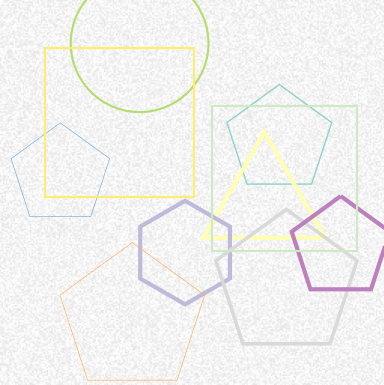[{"shape": "pentagon", "thickness": 1, "radius": 0.71, "center": [0.725, 0.638]}, {"shape": "triangle", "thickness": 3, "radius": 0.91, "center": [0.687, 0.474]}, {"shape": "hexagon", "thickness": 3, "radius": 0.67, "center": [0.481, 0.344]}, {"shape": "pentagon", "thickness": 0.5, "radius": 0.67, "center": [0.157, 0.546]}, {"shape": "pentagon", "thickness": 0.5, "radius": 0.99, "center": [0.344, 0.172]}, {"shape": "circle", "thickness": 1.5, "radius": 0.89, "center": [0.363, 0.888]}, {"shape": "pentagon", "thickness": 2.5, "radius": 0.96, "center": [0.744, 0.263]}, {"shape": "pentagon", "thickness": 3, "radius": 0.67, "center": [0.885, 0.357]}, {"shape": "square", "thickness": 1.5, "radius": 0.94, "center": [0.739, 0.537]}, {"shape": "square", "thickness": 1.5, "radius": 0.97, "center": [0.311, 0.682]}]